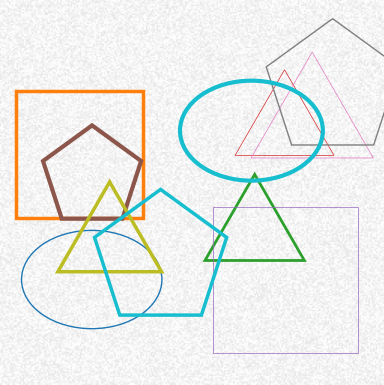[{"shape": "oval", "thickness": 1, "radius": 0.91, "center": [0.238, 0.274]}, {"shape": "square", "thickness": 2.5, "radius": 0.83, "center": [0.207, 0.599]}, {"shape": "triangle", "thickness": 2, "radius": 0.75, "center": [0.661, 0.398]}, {"shape": "triangle", "thickness": 0.5, "radius": 0.74, "center": [0.739, 0.671]}, {"shape": "square", "thickness": 0.5, "radius": 0.94, "center": [0.741, 0.272]}, {"shape": "pentagon", "thickness": 3, "radius": 0.67, "center": [0.239, 0.54]}, {"shape": "triangle", "thickness": 0.5, "radius": 0.92, "center": [0.811, 0.681]}, {"shape": "pentagon", "thickness": 1, "radius": 0.91, "center": [0.864, 0.77]}, {"shape": "triangle", "thickness": 2.5, "radius": 0.78, "center": [0.285, 0.372]}, {"shape": "pentagon", "thickness": 2.5, "radius": 0.9, "center": [0.417, 0.328]}, {"shape": "oval", "thickness": 3, "radius": 0.93, "center": [0.653, 0.661]}]